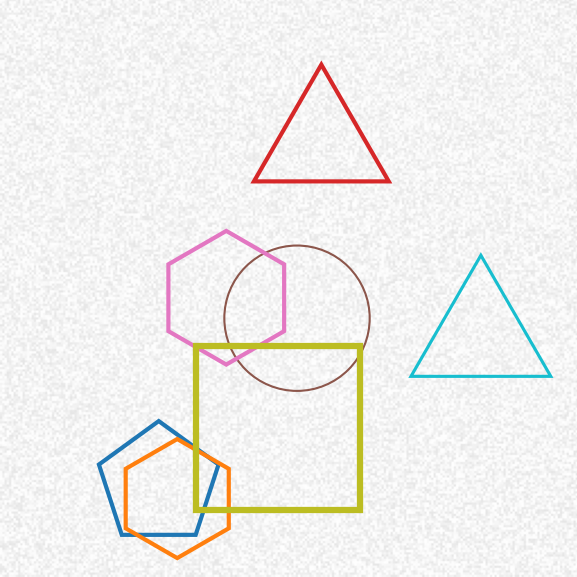[{"shape": "pentagon", "thickness": 2, "radius": 0.54, "center": [0.275, 0.161]}, {"shape": "hexagon", "thickness": 2, "radius": 0.52, "center": [0.307, 0.136]}, {"shape": "triangle", "thickness": 2, "radius": 0.67, "center": [0.556, 0.752]}, {"shape": "circle", "thickness": 1, "radius": 0.63, "center": [0.514, 0.448]}, {"shape": "hexagon", "thickness": 2, "radius": 0.58, "center": [0.392, 0.484]}, {"shape": "square", "thickness": 3, "radius": 0.71, "center": [0.482, 0.259]}, {"shape": "triangle", "thickness": 1.5, "radius": 0.7, "center": [0.833, 0.417]}]